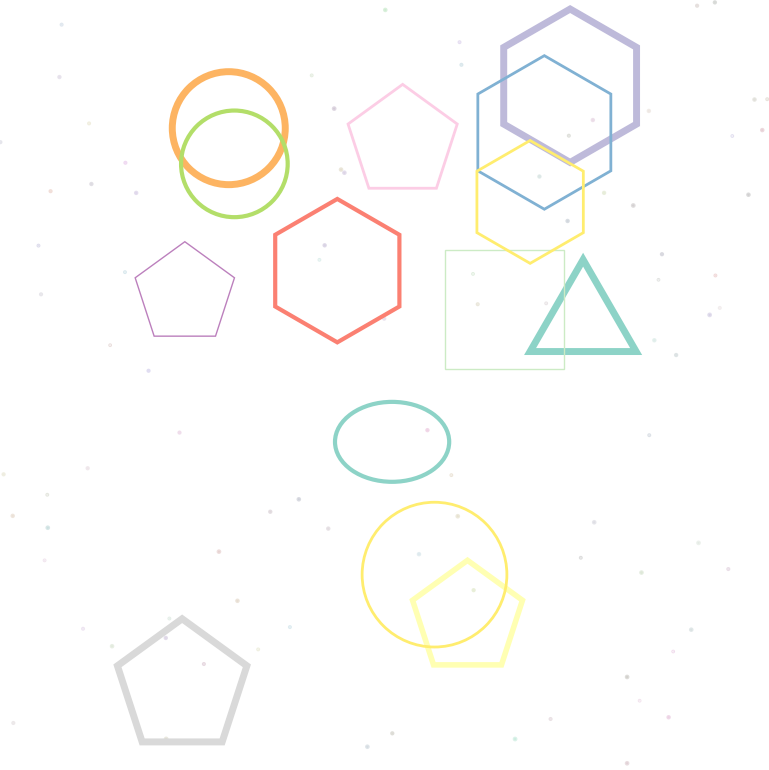[{"shape": "oval", "thickness": 1.5, "radius": 0.37, "center": [0.509, 0.426]}, {"shape": "triangle", "thickness": 2.5, "radius": 0.4, "center": [0.757, 0.583]}, {"shape": "pentagon", "thickness": 2, "radius": 0.38, "center": [0.607, 0.197]}, {"shape": "hexagon", "thickness": 2.5, "radius": 0.5, "center": [0.74, 0.889]}, {"shape": "hexagon", "thickness": 1.5, "radius": 0.47, "center": [0.438, 0.649]}, {"shape": "hexagon", "thickness": 1, "radius": 0.5, "center": [0.707, 0.828]}, {"shape": "circle", "thickness": 2.5, "radius": 0.37, "center": [0.297, 0.834]}, {"shape": "circle", "thickness": 1.5, "radius": 0.35, "center": [0.304, 0.787]}, {"shape": "pentagon", "thickness": 1, "radius": 0.37, "center": [0.523, 0.816]}, {"shape": "pentagon", "thickness": 2.5, "radius": 0.44, "center": [0.237, 0.108]}, {"shape": "pentagon", "thickness": 0.5, "radius": 0.34, "center": [0.24, 0.618]}, {"shape": "square", "thickness": 0.5, "radius": 0.39, "center": [0.655, 0.598]}, {"shape": "circle", "thickness": 1, "radius": 0.47, "center": [0.564, 0.254]}, {"shape": "hexagon", "thickness": 1, "radius": 0.4, "center": [0.688, 0.738]}]